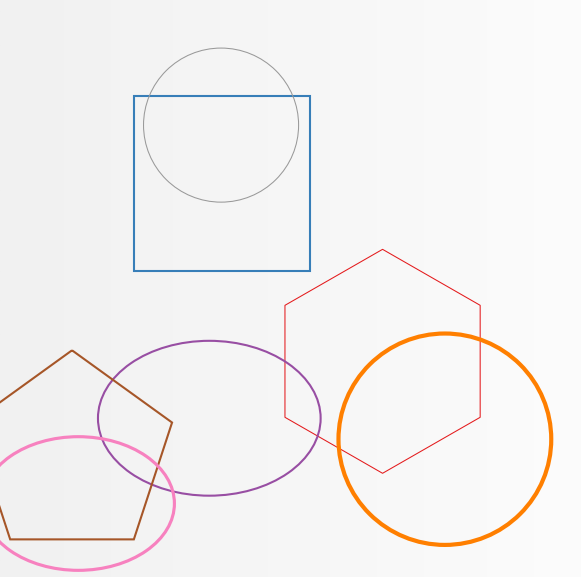[{"shape": "hexagon", "thickness": 0.5, "radius": 0.97, "center": [0.658, 0.373]}, {"shape": "square", "thickness": 1, "radius": 0.76, "center": [0.382, 0.682]}, {"shape": "oval", "thickness": 1, "radius": 0.96, "center": [0.36, 0.275]}, {"shape": "circle", "thickness": 2, "radius": 0.92, "center": [0.765, 0.239]}, {"shape": "pentagon", "thickness": 1, "radius": 0.9, "center": [0.124, 0.212]}, {"shape": "oval", "thickness": 1.5, "radius": 0.83, "center": [0.135, 0.127]}, {"shape": "circle", "thickness": 0.5, "radius": 0.67, "center": [0.38, 0.783]}]